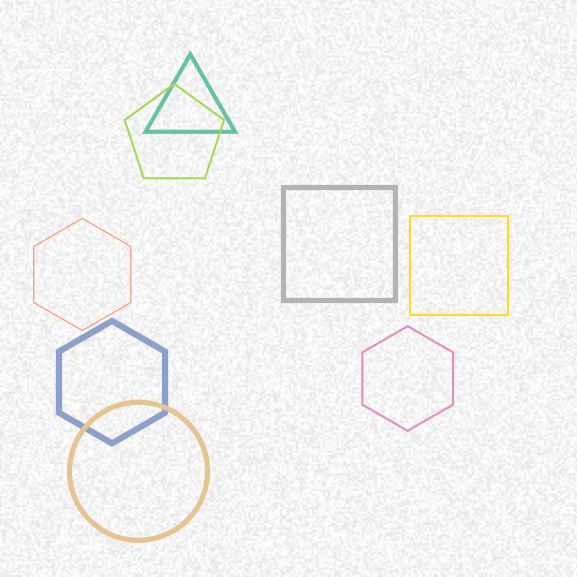[{"shape": "triangle", "thickness": 2, "radius": 0.45, "center": [0.33, 0.816]}, {"shape": "hexagon", "thickness": 0.5, "radius": 0.49, "center": [0.142, 0.524]}, {"shape": "hexagon", "thickness": 3, "radius": 0.53, "center": [0.194, 0.337]}, {"shape": "hexagon", "thickness": 1, "radius": 0.45, "center": [0.706, 0.344]}, {"shape": "pentagon", "thickness": 1, "radius": 0.45, "center": [0.302, 0.764]}, {"shape": "square", "thickness": 1, "radius": 0.43, "center": [0.795, 0.54]}, {"shape": "circle", "thickness": 2.5, "radius": 0.6, "center": [0.24, 0.183]}, {"shape": "square", "thickness": 2.5, "radius": 0.49, "center": [0.587, 0.577]}]